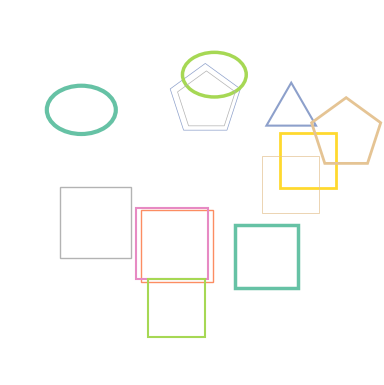[{"shape": "square", "thickness": 2.5, "radius": 0.41, "center": [0.693, 0.334]}, {"shape": "oval", "thickness": 3, "radius": 0.45, "center": [0.211, 0.715]}, {"shape": "square", "thickness": 1, "radius": 0.47, "center": [0.461, 0.36]}, {"shape": "triangle", "thickness": 1.5, "radius": 0.37, "center": [0.756, 0.711]}, {"shape": "pentagon", "thickness": 0.5, "radius": 0.48, "center": [0.533, 0.739]}, {"shape": "square", "thickness": 1.5, "radius": 0.46, "center": [0.446, 0.367]}, {"shape": "oval", "thickness": 2.5, "radius": 0.41, "center": [0.557, 0.806]}, {"shape": "square", "thickness": 1.5, "radius": 0.37, "center": [0.459, 0.2]}, {"shape": "square", "thickness": 2, "radius": 0.36, "center": [0.8, 0.583]}, {"shape": "square", "thickness": 0.5, "radius": 0.37, "center": [0.754, 0.521]}, {"shape": "pentagon", "thickness": 2, "radius": 0.47, "center": [0.899, 0.652]}, {"shape": "square", "thickness": 1, "radius": 0.46, "center": [0.248, 0.422]}, {"shape": "pentagon", "thickness": 0.5, "radius": 0.39, "center": [0.536, 0.737]}]